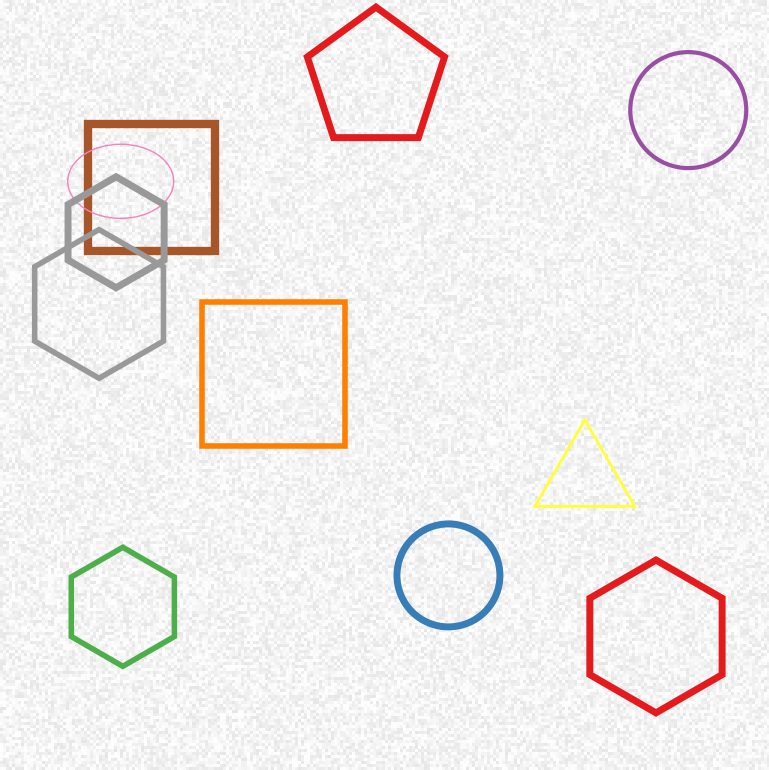[{"shape": "hexagon", "thickness": 2.5, "radius": 0.5, "center": [0.852, 0.173]}, {"shape": "pentagon", "thickness": 2.5, "radius": 0.47, "center": [0.488, 0.897]}, {"shape": "circle", "thickness": 2.5, "radius": 0.33, "center": [0.582, 0.253]}, {"shape": "hexagon", "thickness": 2, "radius": 0.39, "center": [0.16, 0.212]}, {"shape": "circle", "thickness": 1.5, "radius": 0.38, "center": [0.894, 0.857]}, {"shape": "square", "thickness": 2, "radius": 0.47, "center": [0.355, 0.514]}, {"shape": "triangle", "thickness": 1, "radius": 0.37, "center": [0.76, 0.38]}, {"shape": "square", "thickness": 3, "radius": 0.41, "center": [0.197, 0.757]}, {"shape": "oval", "thickness": 0.5, "radius": 0.34, "center": [0.157, 0.765]}, {"shape": "hexagon", "thickness": 2.5, "radius": 0.36, "center": [0.151, 0.698]}, {"shape": "hexagon", "thickness": 2, "radius": 0.48, "center": [0.129, 0.605]}]